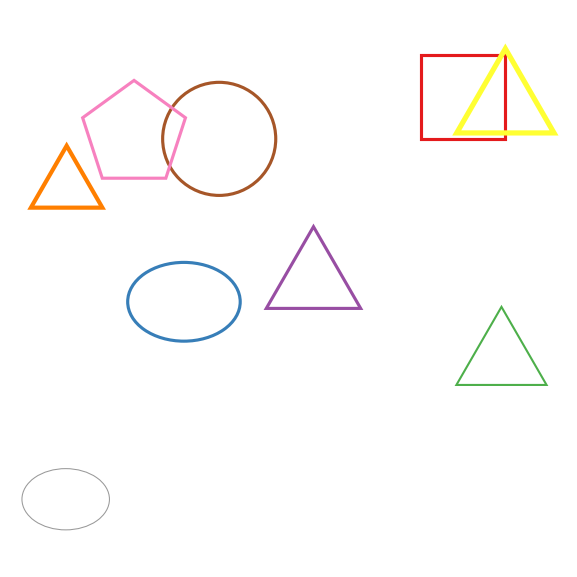[{"shape": "square", "thickness": 1.5, "radius": 0.36, "center": [0.802, 0.831]}, {"shape": "oval", "thickness": 1.5, "radius": 0.49, "center": [0.319, 0.477]}, {"shape": "triangle", "thickness": 1, "radius": 0.45, "center": [0.868, 0.378]}, {"shape": "triangle", "thickness": 1.5, "radius": 0.47, "center": [0.543, 0.512]}, {"shape": "triangle", "thickness": 2, "radius": 0.36, "center": [0.115, 0.675]}, {"shape": "triangle", "thickness": 2.5, "radius": 0.49, "center": [0.875, 0.818]}, {"shape": "circle", "thickness": 1.5, "radius": 0.49, "center": [0.38, 0.759]}, {"shape": "pentagon", "thickness": 1.5, "radius": 0.47, "center": [0.232, 0.766]}, {"shape": "oval", "thickness": 0.5, "radius": 0.38, "center": [0.114, 0.135]}]